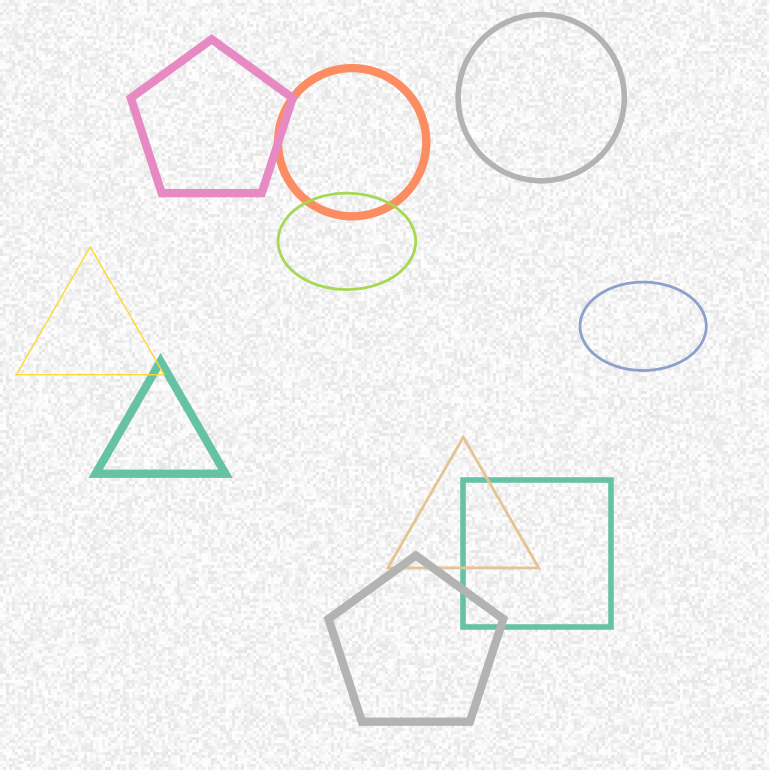[{"shape": "triangle", "thickness": 3, "radius": 0.49, "center": [0.209, 0.433]}, {"shape": "square", "thickness": 2, "radius": 0.48, "center": [0.698, 0.281]}, {"shape": "circle", "thickness": 3, "radius": 0.48, "center": [0.457, 0.815]}, {"shape": "oval", "thickness": 1, "radius": 0.41, "center": [0.835, 0.576]}, {"shape": "pentagon", "thickness": 3, "radius": 0.55, "center": [0.275, 0.839]}, {"shape": "oval", "thickness": 1, "radius": 0.45, "center": [0.45, 0.687]}, {"shape": "triangle", "thickness": 0.5, "radius": 0.55, "center": [0.117, 0.569]}, {"shape": "triangle", "thickness": 1, "radius": 0.57, "center": [0.602, 0.319]}, {"shape": "circle", "thickness": 2, "radius": 0.54, "center": [0.703, 0.873]}, {"shape": "pentagon", "thickness": 3, "radius": 0.6, "center": [0.54, 0.159]}]